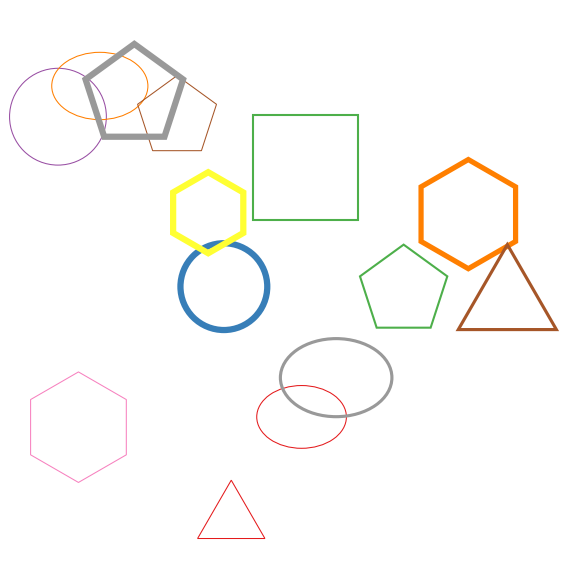[{"shape": "triangle", "thickness": 0.5, "radius": 0.34, "center": [0.4, 0.1]}, {"shape": "oval", "thickness": 0.5, "radius": 0.39, "center": [0.522, 0.277]}, {"shape": "circle", "thickness": 3, "radius": 0.38, "center": [0.388, 0.503]}, {"shape": "pentagon", "thickness": 1, "radius": 0.4, "center": [0.699, 0.496]}, {"shape": "square", "thickness": 1, "radius": 0.45, "center": [0.529, 0.71]}, {"shape": "circle", "thickness": 0.5, "radius": 0.42, "center": [0.1, 0.797]}, {"shape": "hexagon", "thickness": 2.5, "radius": 0.47, "center": [0.811, 0.628]}, {"shape": "oval", "thickness": 0.5, "radius": 0.42, "center": [0.173, 0.85]}, {"shape": "hexagon", "thickness": 3, "radius": 0.35, "center": [0.361, 0.631]}, {"shape": "pentagon", "thickness": 0.5, "radius": 0.36, "center": [0.307, 0.796]}, {"shape": "triangle", "thickness": 1.5, "radius": 0.49, "center": [0.879, 0.477]}, {"shape": "hexagon", "thickness": 0.5, "radius": 0.48, "center": [0.136, 0.259]}, {"shape": "pentagon", "thickness": 3, "radius": 0.44, "center": [0.233, 0.834]}, {"shape": "oval", "thickness": 1.5, "radius": 0.48, "center": [0.582, 0.345]}]